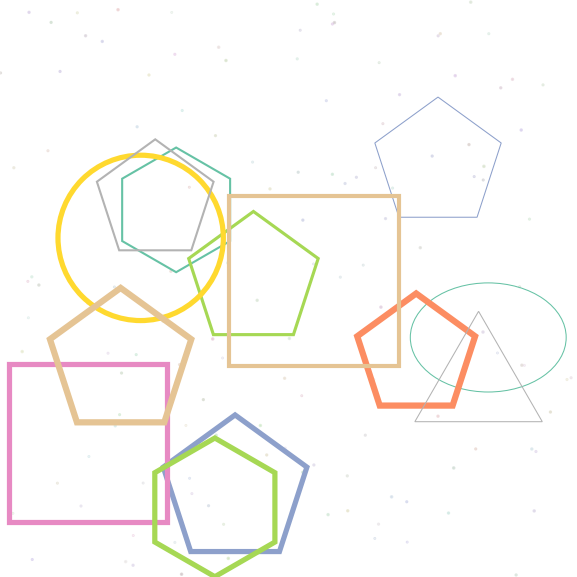[{"shape": "hexagon", "thickness": 1, "radius": 0.54, "center": [0.305, 0.636]}, {"shape": "oval", "thickness": 0.5, "radius": 0.67, "center": [0.845, 0.415]}, {"shape": "pentagon", "thickness": 3, "radius": 0.54, "center": [0.721, 0.384]}, {"shape": "pentagon", "thickness": 0.5, "radius": 0.58, "center": [0.758, 0.716]}, {"shape": "pentagon", "thickness": 2.5, "radius": 0.65, "center": [0.407, 0.15]}, {"shape": "square", "thickness": 2.5, "radius": 0.69, "center": [0.152, 0.232]}, {"shape": "pentagon", "thickness": 1.5, "radius": 0.59, "center": [0.439, 0.515]}, {"shape": "hexagon", "thickness": 2.5, "radius": 0.6, "center": [0.372, 0.121]}, {"shape": "circle", "thickness": 2.5, "radius": 0.72, "center": [0.244, 0.587]}, {"shape": "square", "thickness": 2, "radius": 0.74, "center": [0.543, 0.512]}, {"shape": "pentagon", "thickness": 3, "radius": 0.64, "center": [0.209, 0.372]}, {"shape": "triangle", "thickness": 0.5, "radius": 0.64, "center": [0.829, 0.333]}, {"shape": "pentagon", "thickness": 1, "radius": 0.53, "center": [0.269, 0.652]}]